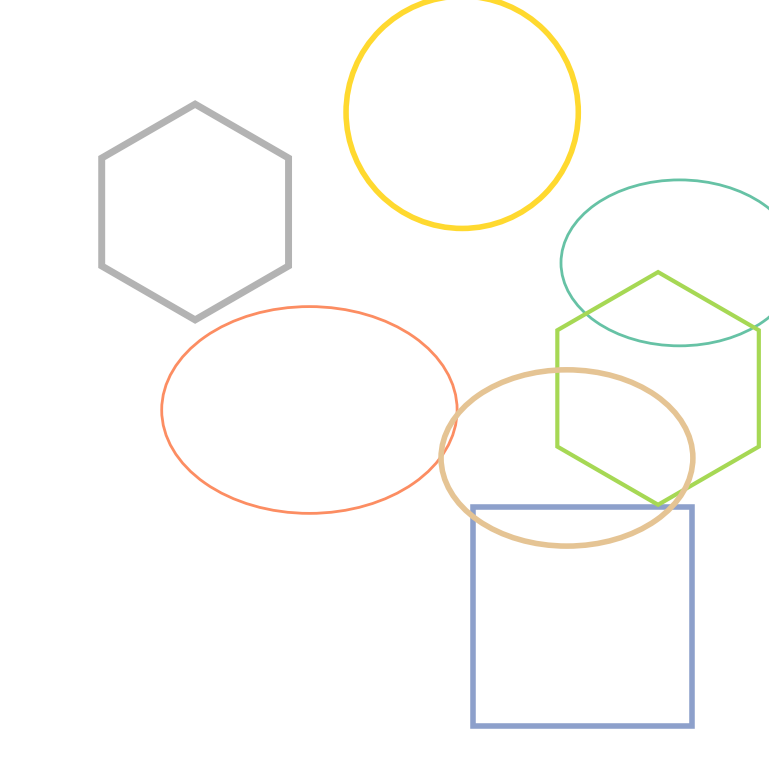[{"shape": "oval", "thickness": 1, "radius": 0.77, "center": [0.882, 0.659]}, {"shape": "oval", "thickness": 1, "radius": 0.96, "center": [0.402, 0.468]}, {"shape": "square", "thickness": 2, "radius": 0.71, "center": [0.756, 0.2]}, {"shape": "hexagon", "thickness": 1.5, "radius": 0.76, "center": [0.855, 0.496]}, {"shape": "circle", "thickness": 2, "radius": 0.75, "center": [0.6, 0.854]}, {"shape": "oval", "thickness": 2, "radius": 0.82, "center": [0.736, 0.405]}, {"shape": "hexagon", "thickness": 2.5, "radius": 0.7, "center": [0.253, 0.725]}]